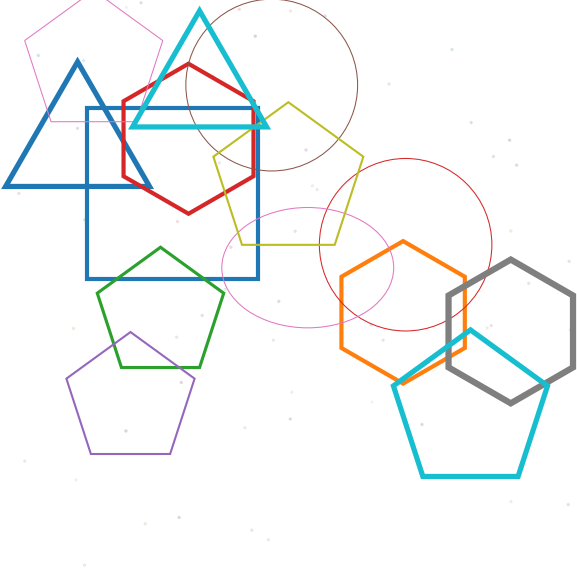[{"shape": "triangle", "thickness": 2.5, "radius": 0.72, "center": [0.134, 0.748]}, {"shape": "square", "thickness": 2, "radius": 0.74, "center": [0.298, 0.664]}, {"shape": "hexagon", "thickness": 2, "radius": 0.62, "center": [0.698, 0.458]}, {"shape": "pentagon", "thickness": 1.5, "radius": 0.58, "center": [0.278, 0.456]}, {"shape": "circle", "thickness": 0.5, "radius": 0.75, "center": [0.702, 0.575]}, {"shape": "hexagon", "thickness": 2, "radius": 0.65, "center": [0.326, 0.759]}, {"shape": "pentagon", "thickness": 1, "radius": 0.58, "center": [0.226, 0.307]}, {"shape": "circle", "thickness": 0.5, "radius": 0.74, "center": [0.471, 0.852]}, {"shape": "oval", "thickness": 0.5, "radius": 0.74, "center": [0.533, 0.536]}, {"shape": "pentagon", "thickness": 0.5, "radius": 0.63, "center": [0.162, 0.89]}, {"shape": "hexagon", "thickness": 3, "radius": 0.62, "center": [0.884, 0.425]}, {"shape": "pentagon", "thickness": 1, "radius": 0.68, "center": [0.499, 0.686]}, {"shape": "pentagon", "thickness": 2.5, "radius": 0.7, "center": [0.815, 0.288]}, {"shape": "triangle", "thickness": 2.5, "radius": 0.67, "center": [0.346, 0.846]}]